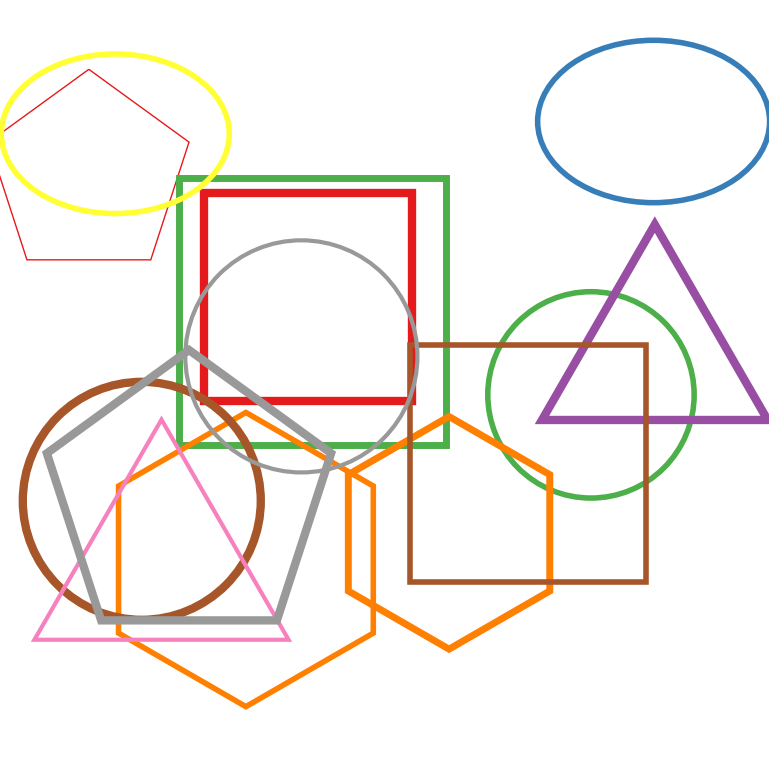[{"shape": "pentagon", "thickness": 0.5, "radius": 0.68, "center": [0.115, 0.773]}, {"shape": "square", "thickness": 3, "radius": 0.67, "center": [0.399, 0.615]}, {"shape": "oval", "thickness": 2, "radius": 0.75, "center": [0.849, 0.842]}, {"shape": "circle", "thickness": 2, "radius": 0.67, "center": [0.767, 0.487]}, {"shape": "square", "thickness": 2.5, "radius": 0.87, "center": [0.406, 0.596]}, {"shape": "triangle", "thickness": 3, "radius": 0.85, "center": [0.85, 0.539]}, {"shape": "hexagon", "thickness": 2, "radius": 0.96, "center": [0.319, 0.273]}, {"shape": "hexagon", "thickness": 2.5, "radius": 0.76, "center": [0.583, 0.308]}, {"shape": "oval", "thickness": 2, "radius": 0.74, "center": [0.15, 0.826]}, {"shape": "circle", "thickness": 3, "radius": 0.77, "center": [0.184, 0.35]}, {"shape": "square", "thickness": 2, "radius": 0.77, "center": [0.686, 0.398]}, {"shape": "triangle", "thickness": 1.5, "radius": 0.95, "center": [0.21, 0.264]}, {"shape": "circle", "thickness": 1.5, "radius": 0.75, "center": [0.391, 0.537]}, {"shape": "pentagon", "thickness": 3, "radius": 0.97, "center": [0.245, 0.351]}]